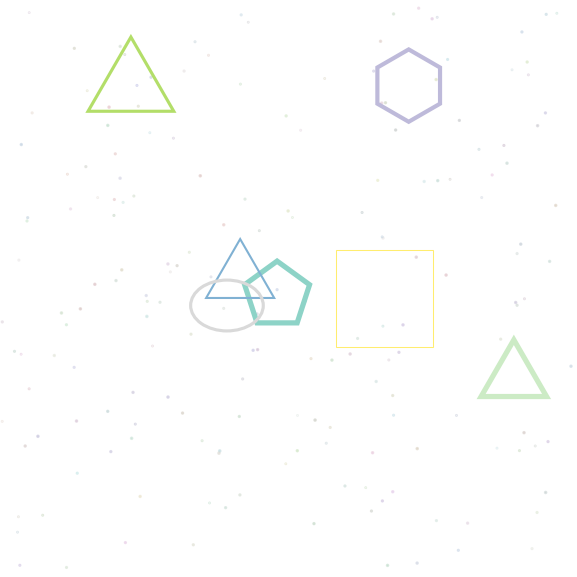[{"shape": "pentagon", "thickness": 2.5, "radius": 0.3, "center": [0.48, 0.488]}, {"shape": "hexagon", "thickness": 2, "radius": 0.31, "center": [0.708, 0.851]}, {"shape": "triangle", "thickness": 1, "radius": 0.34, "center": [0.416, 0.517]}, {"shape": "triangle", "thickness": 1.5, "radius": 0.43, "center": [0.227, 0.849]}, {"shape": "oval", "thickness": 1.5, "radius": 0.31, "center": [0.393, 0.47]}, {"shape": "triangle", "thickness": 2.5, "radius": 0.33, "center": [0.89, 0.345]}, {"shape": "square", "thickness": 0.5, "radius": 0.42, "center": [0.666, 0.483]}]